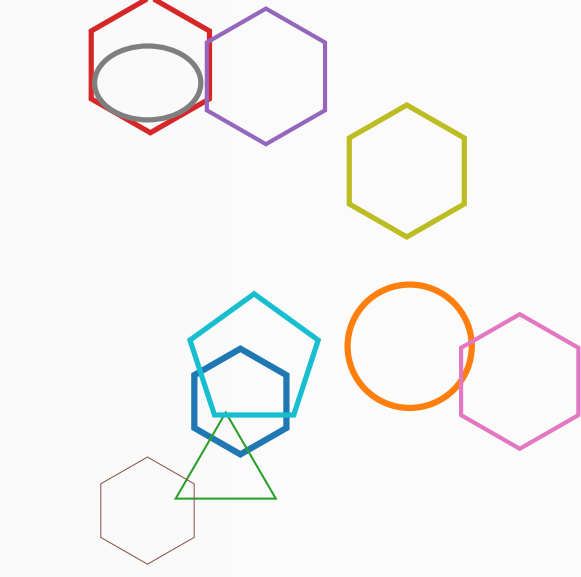[{"shape": "hexagon", "thickness": 3, "radius": 0.46, "center": [0.414, 0.304]}, {"shape": "circle", "thickness": 3, "radius": 0.53, "center": [0.705, 0.4]}, {"shape": "triangle", "thickness": 1, "radius": 0.5, "center": [0.388, 0.185]}, {"shape": "hexagon", "thickness": 2.5, "radius": 0.59, "center": [0.259, 0.887]}, {"shape": "hexagon", "thickness": 2, "radius": 0.59, "center": [0.458, 0.867]}, {"shape": "hexagon", "thickness": 0.5, "radius": 0.46, "center": [0.254, 0.115]}, {"shape": "hexagon", "thickness": 2, "radius": 0.58, "center": [0.894, 0.339]}, {"shape": "oval", "thickness": 2.5, "radius": 0.46, "center": [0.254, 0.856]}, {"shape": "hexagon", "thickness": 2.5, "radius": 0.57, "center": [0.7, 0.703]}, {"shape": "pentagon", "thickness": 2.5, "radius": 0.58, "center": [0.437, 0.374]}]